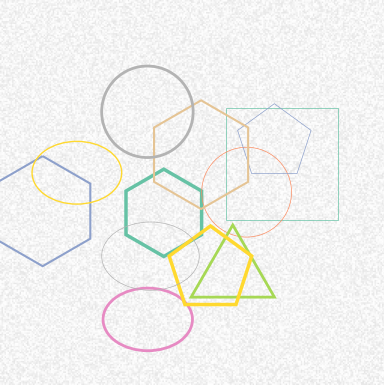[{"shape": "hexagon", "thickness": 2.5, "radius": 0.57, "center": [0.425, 0.447]}, {"shape": "square", "thickness": 0.5, "radius": 0.73, "center": [0.733, 0.573]}, {"shape": "circle", "thickness": 0.5, "radius": 0.58, "center": [0.641, 0.501]}, {"shape": "pentagon", "thickness": 0.5, "radius": 0.5, "center": [0.713, 0.63]}, {"shape": "hexagon", "thickness": 1.5, "radius": 0.71, "center": [0.111, 0.452]}, {"shape": "oval", "thickness": 2, "radius": 0.58, "center": [0.384, 0.17]}, {"shape": "triangle", "thickness": 2, "radius": 0.62, "center": [0.605, 0.291]}, {"shape": "pentagon", "thickness": 2.5, "radius": 0.56, "center": [0.547, 0.3]}, {"shape": "oval", "thickness": 1, "radius": 0.58, "center": [0.2, 0.551]}, {"shape": "hexagon", "thickness": 1.5, "radius": 0.71, "center": [0.522, 0.598]}, {"shape": "oval", "thickness": 0.5, "radius": 0.63, "center": [0.391, 0.335]}, {"shape": "circle", "thickness": 2, "radius": 0.59, "center": [0.383, 0.71]}]